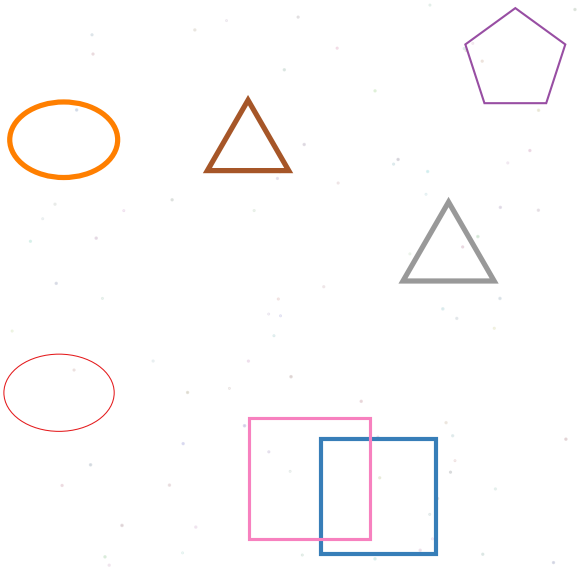[{"shape": "oval", "thickness": 0.5, "radius": 0.48, "center": [0.102, 0.319]}, {"shape": "square", "thickness": 2, "radius": 0.5, "center": [0.655, 0.139]}, {"shape": "pentagon", "thickness": 1, "radius": 0.45, "center": [0.892, 0.894]}, {"shape": "oval", "thickness": 2.5, "radius": 0.47, "center": [0.11, 0.757]}, {"shape": "triangle", "thickness": 2.5, "radius": 0.41, "center": [0.43, 0.744]}, {"shape": "square", "thickness": 1.5, "radius": 0.52, "center": [0.535, 0.17]}, {"shape": "triangle", "thickness": 2.5, "radius": 0.46, "center": [0.777, 0.558]}]